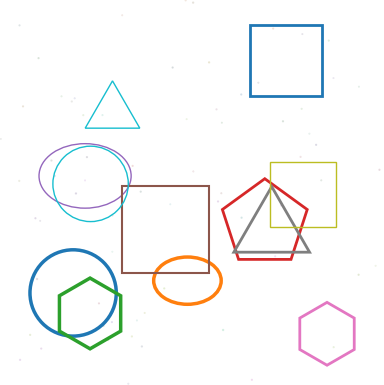[{"shape": "square", "thickness": 2, "radius": 0.46, "center": [0.743, 0.843]}, {"shape": "circle", "thickness": 2.5, "radius": 0.56, "center": [0.19, 0.239]}, {"shape": "oval", "thickness": 2.5, "radius": 0.44, "center": [0.487, 0.271]}, {"shape": "hexagon", "thickness": 2.5, "radius": 0.46, "center": [0.234, 0.186]}, {"shape": "pentagon", "thickness": 2, "radius": 0.58, "center": [0.688, 0.42]}, {"shape": "oval", "thickness": 1, "radius": 0.6, "center": [0.221, 0.543]}, {"shape": "square", "thickness": 1.5, "radius": 0.57, "center": [0.43, 0.404]}, {"shape": "hexagon", "thickness": 2, "radius": 0.41, "center": [0.849, 0.133]}, {"shape": "triangle", "thickness": 2, "radius": 0.57, "center": [0.706, 0.402]}, {"shape": "square", "thickness": 1, "radius": 0.42, "center": [0.787, 0.495]}, {"shape": "circle", "thickness": 1, "radius": 0.49, "center": [0.235, 0.522]}, {"shape": "triangle", "thickness": 1, "radius": 0.41, "center": [0.292, 0.708]}]